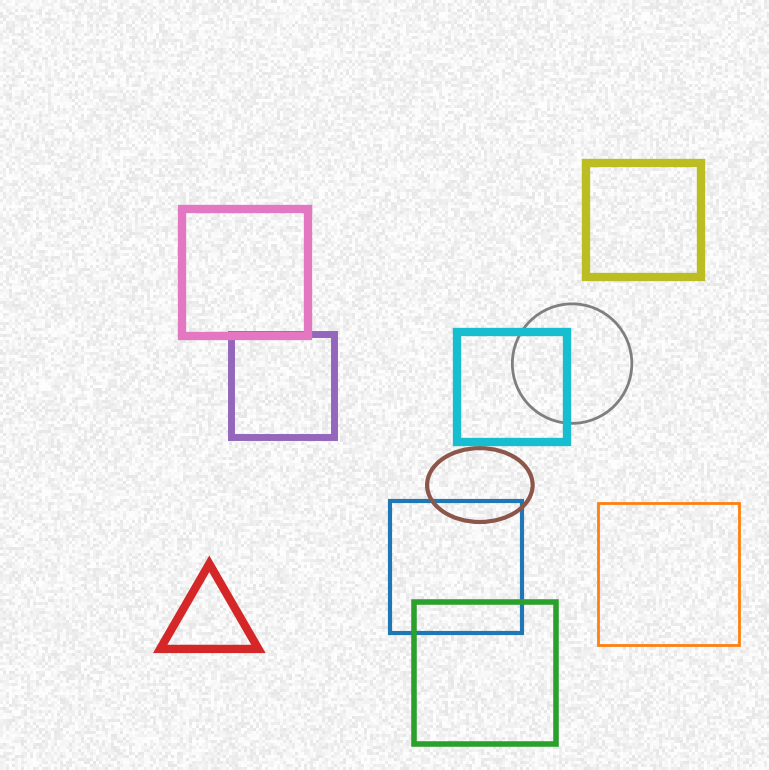[{"shape": "square", "thickness": 1.5, "radius": 0.43, "center": [0.592, 0.263]}, {"shape": "square", "thickness": 1, "radius": 0.46, "center": [0.868, 0.255]}, {"shape": "square", "thickness": 2, "radius": 0.46, "center": [0.63, 0.126]}, {"shape": "triangle", "thickness": 3, "radius": 0.37, "center": [0.272, 0.194]}, {"shape": "square", "thickness": 2.5, "radius": 0.33, "center": [0.366, 0.5]}, {"shape": "oval", "thickness": 1.5, "radius": 0.34, "center": [0.623, 0.37]}, {"shape": "square", "thickness": 3, "radius": 0.41, "center": [0.318, 0.646]}, {"shape": "circle", "thickness": 1, "radius": 0.39, "center": [0.743, 0.528]}, {"shape": "square", "thickness": 3, "radius": 0.37, "center": [0.836, 0.715]}, {"shape": "square", "thickness": 3, "radius": 0.36, "center": [0.665, 0.497]}]